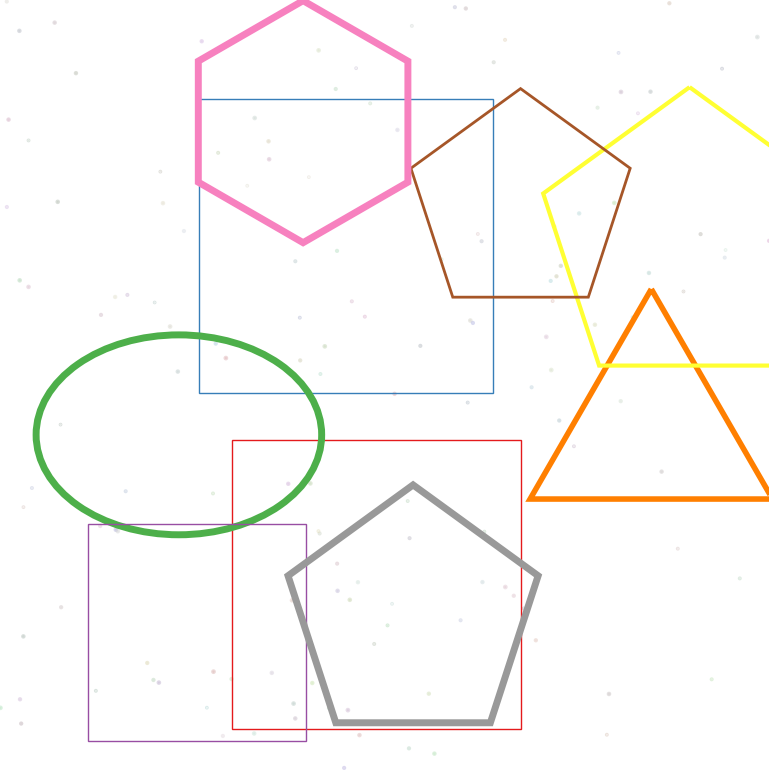[{"shape": "square", "thickness": 0.5, "radius": 0.94, "center": [0.489, 0.241]}, {"shape": "square", "thickness": 0.5, "radius": 0.95, "center": [0.449, 0.681]}, {"shape": "oval", "thickness": 2.5, "radius": 0.93, "center": [0.232, 0.435]}, {"shape": "square", "thickness": 0.5, "radius": 0.71, "center": [0.256, 0.178]}, {"shape": "triangle", "thickness": 2, "radius": 0.91, "center": [0.846, 0.443]}, {"shape": "pentagon", "thickness": 1.5, "radius": 1.0, "center": [0.896, 0.687]}, {"shape": "pentagon", "thickness": 1, "radius": 0.75, "center": [0.676, 0.735]}, {"shape": "hexagon", "thickness": 2.5, "radius": 0.79, "center": [0.394, 0.842]}, {"shape": "pentagon", "thickness": 2.5, "radius": 0.85, "center": [0.536, 0.199]}]